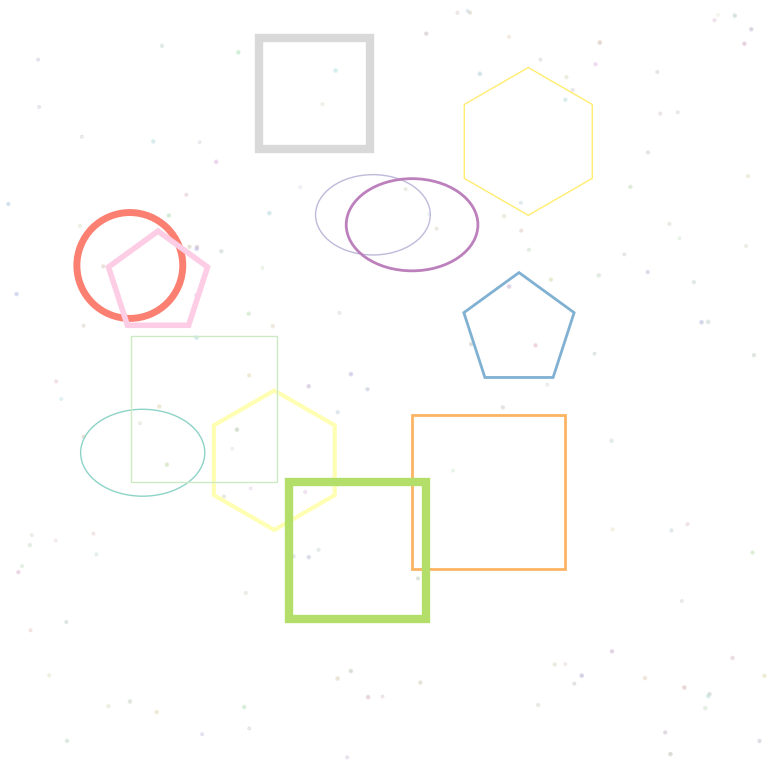[{"shape": "oval", "thickness": 0.5, "radius": 0.4, "center": [0.185, 0.412]}, {"shape": "hexagon", "thickness": 1.5, "radius": 0.45, "center": [0.356, 0.402]}, {"shape": "oval", "thickness": 0.5, "radius": 0.37, "center": [0.484, 0.721]}, {"shape": "circle", "thickness": 2.5, "radius": 0.34, "center": [0.169, 0.655]}, {"shape": "pentagon", "thickness": 1, "radius": 0.38, "center": [0.674, 0.571]}, {"shape": "square", "thickness": 1, "radius": 0.5, "center": [0.634, 0.361]}, {"shape": "square", "thickness": 3, "radius": 0.44, "center": [0.464, 0.285]}, {"shape": "pentagon", "thickness": 2, "radius": 0.34, "center": [0.205, 0.632]}, {"shape": "square", "thickness": 3, "radius": 0.36, "center": [0.409, 0.879]}, {"shape": "oval", "thickness": 1, "radius": 0.43, "center": [0.535, 0.708]}, {"shape": "square", "thickness": 0.5, "radius": 0.47, "center": [0.265, 0.469]}, {"shape": "hexagon", "thickness": 0.5, "radius": 0.48, "center": [0.686, 0.816]}]